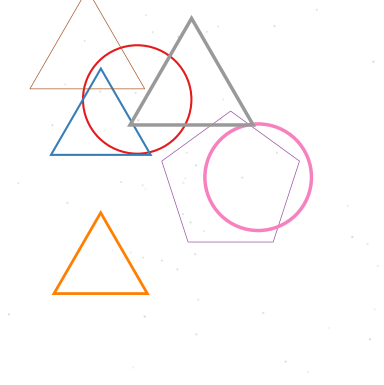[{"shape": "circle", "thickness": 1.5, "radius": 0.7, "center": [0.356, 0.742]}, {"shape": "triangle", "thickness": 1.5, "radius": 0.75, "center": [0.262, 0.672]}, {"shape": "pentagon", "thickness": 0.5, "radius": 0.94, "center": [0.599, 0.523]}, {"shape": "triangle", "thickness": 2, "radius": 0.7, "center": [0.262, 0.307]}, {"shape": "triangle", "thickness": 0.5, "radius": 0.86, "center": [0.227, 0.855]}, {"shape": "circle", "thickness": 2.5, "radius": 0.69, "center": [0.671, 0.54]}, {"shape": "triangle", "thickness": 2.5, "radius": 0.92, "center": [0.498, 0.768]}]